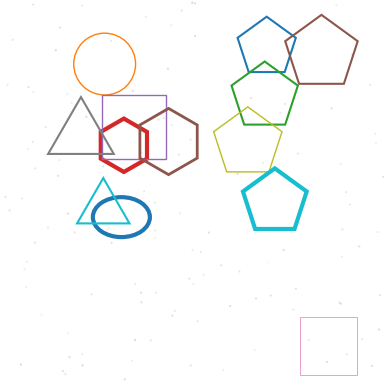[{"shape": "pentagon", "thickness": 1.5, "radius": 0.4, "center": [0.693, 0.877]}, {"shape": "oval", "thickness": 3, "radius": 0.37, "center": [0.315, 0.436]}, {"shape": "circle", "thickness": 1, "radius": 0.4, "center": [0.272, 0.834]}, {"shape": "pentagon", "thickness": 1.5, "radius": 0.45, "center": [0.687, 0.75]}, {"shape": "hexagon", "thickness": 3, "radius": 0.35, "center": [0.322, 0.623]}, {"shape": "square", "thickness": 1, "radius": 0.41, "center": [0.347, 0.671]}, {"shape": "hexagon", "thickness": 2, "radius": 0.43, "center": [0.438, 0.632]}, {"shape": "pentagon", "thickness": 1.5, "radius": 0.5, "center": [0.835, 0.862]}, {"shape": "square", "thickness": 0.5, "radius": 0.37, "center": [0.854, 0.101]}, {"shape": "triangle", "thickness": 1.5, "radius": 0.49, "center": [0.21, 0.649]}, {"shape": "pentagon", "thickness": 1, "radius": 0.47, "center": [0.644, 0.629]}, {"shape": "triangle", "thickness": 1.5, "radius": 0.39, "center": [0.268, 0.459]}, {"shape": "pentagon", "thickness": 3, "radius": 0.44, "center": [0.714, 0.476]}]